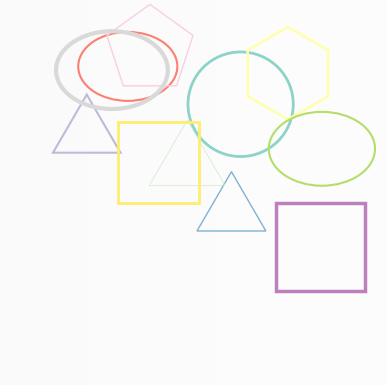[{"shape": "circle", "thickness": 2, "radius": 0.68, "center": [0.621, 0.729]}, {"shape": "hexagon", "thickness": 2, "radius": 0.6, "center": [0.743, 0.81]}, {"shape": "triangle", "thickness": 1.5, "radius": 0.5, "center": [0.224, 0.654]}, {"shape": "oval", "thickness": 1.5, "radius": 0.64, "center": [0.33, 0.827]}, {"shape": "triangle", "thickness": 1, "radius": 0.51, "center": [0.597, 0.451]}, {"shape": "oval", "thickness": 1.5, "radius": 0.69, "center": [0.831, 0.614]}, {"shape": "pentagon", "thickness": 1, "radius": 0.58, "center": [0.387, 0.872]}, {"shape": "oval", "thickness": 3, "radius": 0.72, "center": [0.289, 0.818]}, {"shape": "square", "thickness": 2.5, "radius": 0.58, "center": [0.826, 0.358]}, {"shape": "triangle", "thickness": 0.5, "radius": 0.57, "center": [0.483, 0.575]}, {"shape": "square", "thickness": 2, "radius": 0.53, "center": [0.409, 0.578]}]